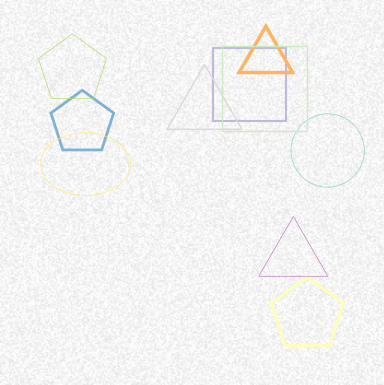[{"shape": "circle", "thickness": 0.5, "radius": 0.48, "center": [0.851, 0.609]}, {"shape": "pentagon", "thickness": 2, "radius": 0.49, "center": [0.798, 0.182]}, {"shape": "square", "thickness": 1.5, "radius": 0.48, "center": [0.648, 0.781]}, {"shape": "pentagon", "thickness": 2, "radius": 0.43, "center": [0.214, 0.68]}, {"shape": "triangle", "thickness": 2.5, "radius": 0.4, "center": [0.691, 0.852]}, {"shape": "pentagon", "thickness": 0.5, "radius": 0.46, "center": [0.188, 0.819]}, {"shape": "triangle", "thickness": 1, "radius": 0.56, "center": [0.531, 0.72]}, {"shape": "triangle", "thickness": 0.5, "radius": 0.52, "center": [0.762, 0.334]}, {"shape": "square", "thickness": 1, "radius": 0.55, "center": [0.687, 0.771]}, {"shape": "oval", "thickness": 0.5, "radius": 0.58, "center": [0.222, 0.574]}]